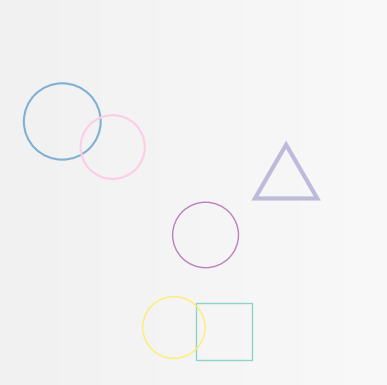[{"shape": "square", "thickness": 1, "radius": 0.37, "center": [0.578, 0.139]}, {"shape": "triangle", "thickness": 3, "radius": 0.47, "center": [0.738, 0.531]}, {"shape": "circle", "thickness": 1.5, "radius": 0.5, "center": [0.161, 0.685]}, {"shape": "circle", "thickness": 1.5, "radius": 0.41, "center": [0.291, 0.618]}, {"shape": "circle", "thickness": 1, "radius": 0.42, "center": [0.53, 0.39]}, {"shape": "circle", "thickness": 1, "radius": 0.4, "center": [0.449, 0.149]}]